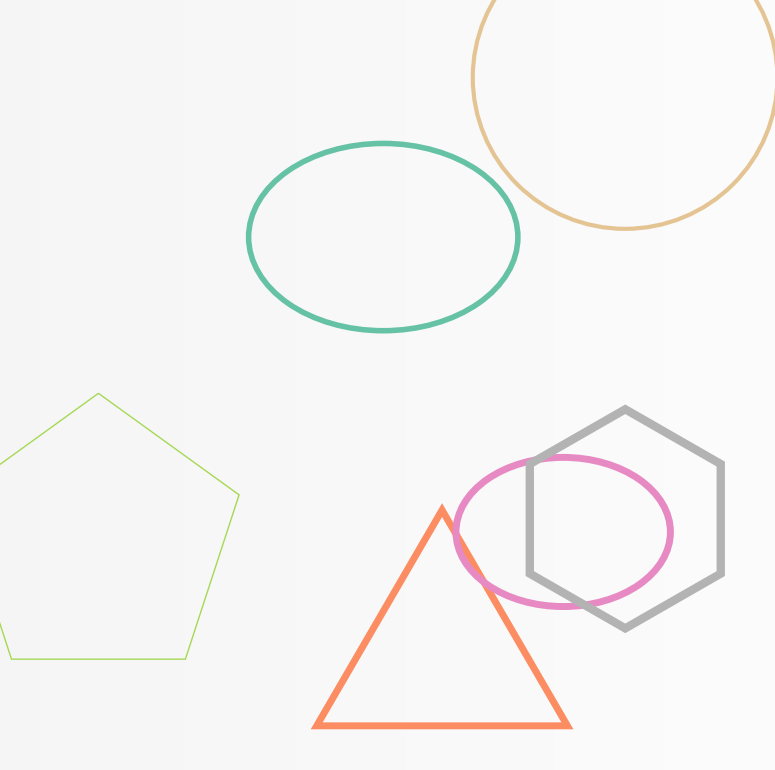[{"shape": "oval", "thickness": 2, "radius": 0.87, "center": [0.495, 0.692]}, {"shape": "triangle", "thickness": 2.5, "radius": 0.93, "center": [0.57, 0.151]}, {"shape": "oval", "thickness": 2.5, "radius": 0.69, "center": [0.727, 0.309]}, {"shape": "pentagon", "thickness": 0.5, "radius": 0.95, "center": [0.127, 0.298]}, {"shape": "circle", "thickness": 1.5, "radius": 0.98, "center": [0.807, 0.899]}, {"shape": "hexagon", "thickness": 3, "radius": 0.71, "center": [0.807, 0.326]}]